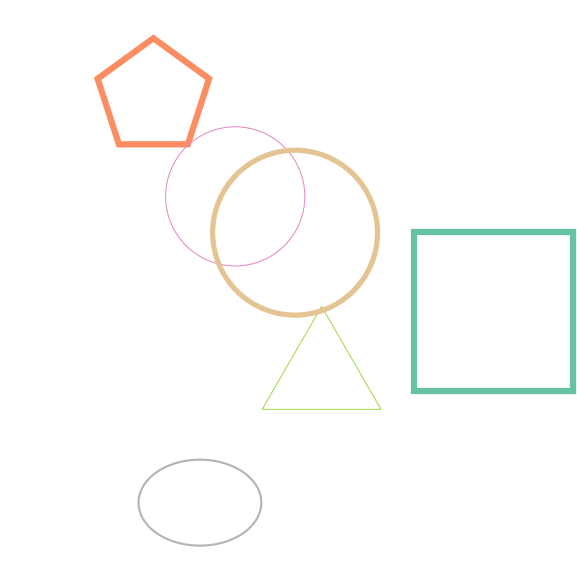[{"shape": "square", "thickness": 3, "radius": 0.69, "center": [0.854, 0.46]}, {"shape": "pentagon", "thickness": 3, "radius": 0.51, "center": [0.266, 0.831]}, {"shape": "circle", "thickness": 0.5, "radius": 0.6, "center": [0.407, 0.659]}, {"shape": "triangle", "thickness": 0.5, "radius": 0.59, "center": [0.557, 0.35]}, {"shape": "circle", "thickness": 2.5, "radius": 0.71, "center": [0.511, 0.596]}, {"shape": "oval", "thickness": 1, "radius": 0.53, "center": [0.346, 0.129]}]